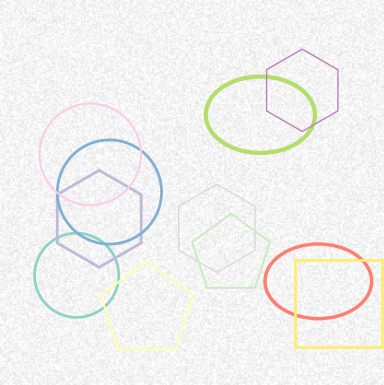[{"shape": "circle", "thickness": 2, "radius": 0.55, "center": [0.199, 0.285]}, {"shape": "pentagon", "thickness": 1.5, "radius": 0.63, "center": [0.382, 0.194]}, {"shape": "hexagon", "thickness": 2, "radius": 0.63, "center": [0.258, 0.432]}, {"shape": "oval", "thickness": 2.5, "radius": 0.69, "center": [0.827, 0.269]}, {"shape": "circle", "thickness": 2, "radius": 0.68, "center": [0.284, 0.501]}, {"shape": "oval", "thickness": 3, "radius": 0.71, "center": [0.676, 0.702]}, {"shape": "circle", "thickness": 1.5, "radius": 0.66, "center": [0.234, 0.599]}, {"shape": "hexagon", "thickness": 1, "radius": 0.57, "center": [0.563, 0.407]}, {"shape": "hexagon", "thickness": 1, "radius": 0.53, "center": [0.785, 0.765]}, {"shape": "pentagon", "thickness": 1.5, "radius": 0.53, "center": [0.6, 0.339]}, {"shape": "square", "thickness": 2, "radius": 0.56, "center": [0.879, 0.212]}]